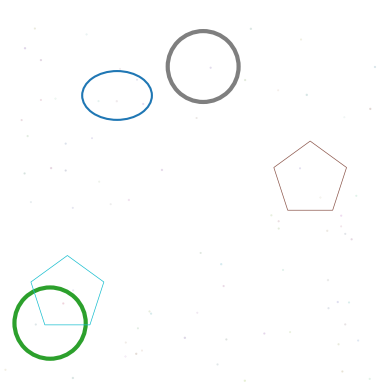[{"shape": "oval", "thickness": 1.5, "radius": 0.45, "center": [0.304, 0.752]}, {"shape": "circle", "thickness": 3, "radius": 0.46, "center": [0.13, 0.161]}, {"shape": "pentagon", "thickness": 0.5, "radius": 0.5, "center": [0.806, 0.534]}, {"shape": "circle", "thickness": 3, "radius": 0.46, "center": [0.528, 0.827]}, {"shape": "pentagon", "thickness": 0.5, "radius": 0.5, "center": [0.175, 0.237]}]